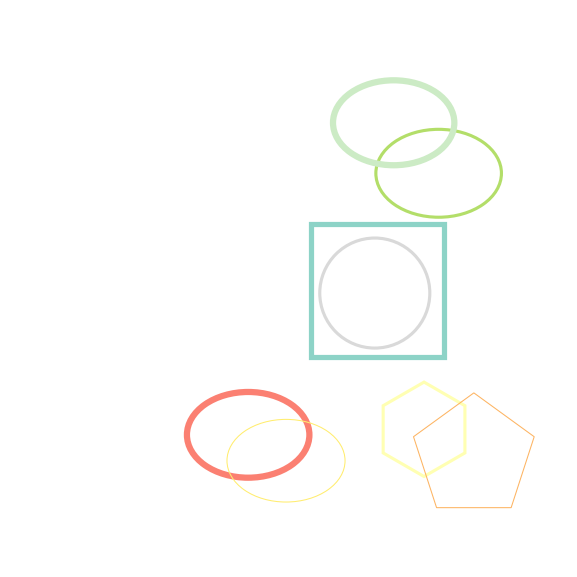[{"shape": "square", "thickness": 2.5, "radius": 0.57, "center": [0.654, 0.496]}, {"shape": "hexagon", "thickness": 1.5, "radius": 0.41, "center": [0.734, 0.256]}, {"shape": "oval", "thickness": 3, "radius": 0.53, "center": [0.43, 0.246]}, {"shape": "pentagon", "thickness": 0.5, "radius": 0.55, "center": [0.821, 0.209]}, {"shape": "oval", "thickness": 1.5, "radius": 0.54, "center": [0.76, 0.699]}, {"shape": "circle", "thickness": 1.5, "radius": 0.48, "center": [0.649, 0.492]}, {"shape": "oval", "thickness": 3, "radius": 0.53, "center": [0.682, 0.787]}, {"shape": "oval", "thickness": 0.5, "radius": 0.51, "center": [0.495, 0.201]}]